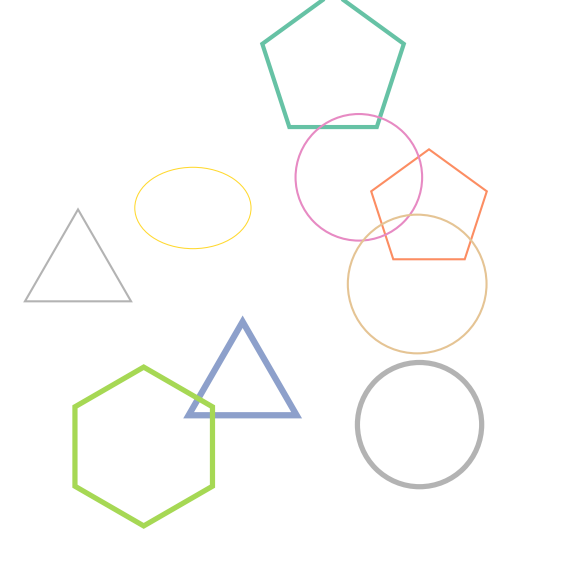[{"shape": "pentagon", "thickness": 2, "radius": 0.64, "center": [0.577, 0.883]}, {"shape": "pentagon", "thickness": 1, "radius": 0.53, "center": [0.743, 0.635]}, {"shape": "triangle", "thickness": 3, "radius": 0.54, "center": [0.42, 0.334]}, {"shape": "circle", "thickness": 1, "radius": 0.55, "center": [0.621, 0.692]}, {"shape": "hexagon", "thickness": 2.5, "radius": 0.69, "center": [0.249, 0.226]}, {"shape": "oval", "thickness": 0.5, "radius": 0.5, "center": [0.334, 0.639]}, {"shape": "circle", "thickness": 1, "radius": 0.6, "center": [0.722, 0.507]}, {"shape": "triangle", "thickness": 1, "radius": 0.53, "center": [0.135, 0.53]}, {"shape": "circle", "thickness": 2.5, "radius": 0.54, "center": [0.727, 0.264]}]